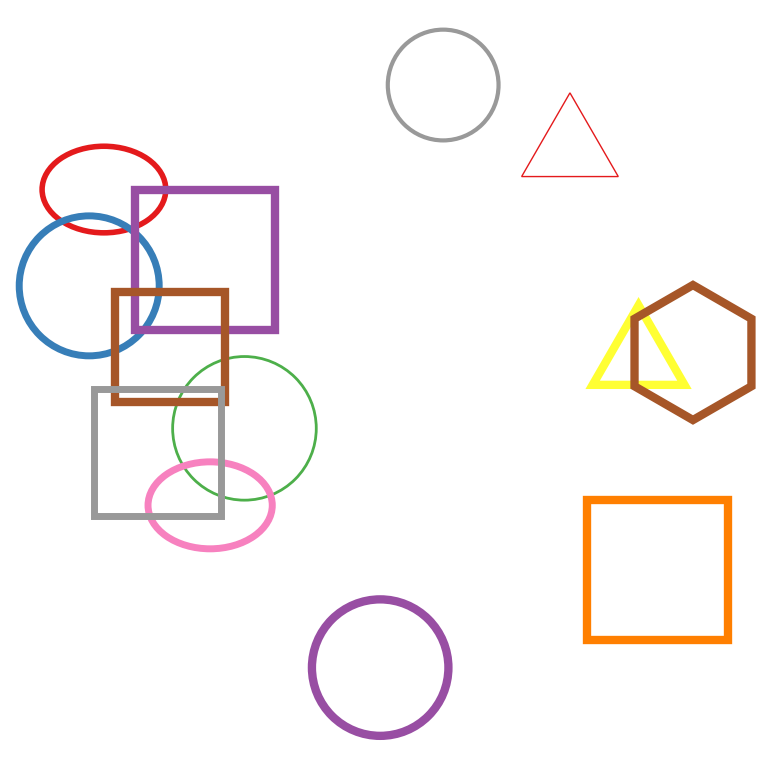[{"shape": "triangle", "thickness": 0.5, "radius": 0.36, "center": [0.74, 0.807]}, {"shape": "oval", "thickness": 2, "radius": 0.4, "center": [0.135, 0.754]}, {"shape": "circle", "thickness": 2.5, "radius": 0.45, "center": [0.116, 0.629]}, {"shape": "circle", "thickness": 1, "radius": 0.47, "center": [0.317, 0.444]}, {"shape": "square", "thickness": 3, "radius": 0.46, "center": [0.266, 0.662]}, {"shape": "circle", "thickness": 3, "radius": 0.44, "center": [0.494, 0.133]}, {"shape": "square", "thickness": 3, "radius": 0.46, "center": [0.854, 0.26]}, {"shape": "triangle", "thickness": 3, "radius": 0.34, "center": [0.829, 0.535]}, {"shape": "square", "thickness": 3, "radius": 0.36, "center": [0.22, 0.549]}, {"shape": "hexagon", "thickness": 3, "radius": 0.44, "center": [0.9, 0.542]}, {"shape": "oval", "thickness": 2.5, "radius": 0.4, "center": [0.273, 0.344]}, {"shape": "square", "thickness": 2.5, "radius": 0.41, "center": [0.204, 0.412]}, {"shape": "circle", "thickness": 1.5, "radius": 0.36, "center": [0.576, 0.89]}]